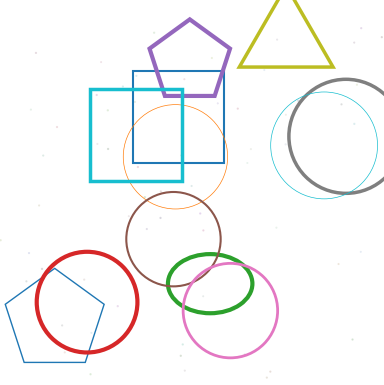[{"shape": "square", "thickness": 1.5, "radius": 0.6, "center": [0.464, 0.696]}, {"shape": "pentagon", "thickness": 1, "radius": 0.68, "center": [0.142, 0.168]}, {"shape": "circle", "thickness": 0.5, "radius": 0.68, "center": [0.456, 0.593]}, {"shape": "oval", "thickness": 3, "radius": 0.55, "center": [0.546, 0.263]}, {"shape": "circle", "thickness": 3, "radius": 0.65, "center": [0.226, 0.215]}, {"shape": "pentagon", "thickness": 3, "radius": 0.55, "center": [0.493, 0.84]}, {"shape": "circle", "thickness": 1.5, "radius": 0.61, "center": [0.451, 0.379]}, {"shape": "circle", "thickness": 2, "radius": 0.61, "center": [0.598, 0.193]}, {"shape": "circle", "thickness": 2.5, "radius": 0.74, "center": [0.898, 0.646]}, {"shape": "triangle", "thickness": 2.5, "radius": 0.7, "center": [0.743, 0.896]}, {"shape": "square", "thickness": 2.5, "radius": 0.6, "center": [0.353, 0.649]}, {"shape": "circle", "thickness": 0.5, "radius": 0.69, "center": [0.842, 0.622]}]